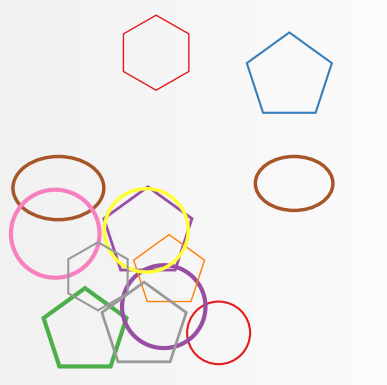[{"shape": "circle", "thickness": 1.5, "radius": 0.41, "center": [0.564, 0.135]}, {"shape": "hexagon", "thickness": 1, "radius": 0.49, "center": [0.403, 0.863]}, {"shape": "pentagon", "thickness": 1.5, "radius": 0.58, "center": [0.747, 0.8]}, {"shape": "pentagon", "thickness": 3, "radius": 0.56, "center": [0.219, 0.139]}, {"shape": "circle", "thickness": 3, "radius": 0.54, "center": [0.423, 0.204]}, {"shape": "pentagon", "thickness": 2, "radius": 0.6, "center": [0.382, 0.395]}, {"shape": "pentagon", "thickness": 1, "radius": 0.48, "center": [0.436, 0.295]}, {"shape": "circle", "thickness": 2.5, "radius": 0.54, "center": [0.378, 0.402]}, {"shape": "oval", "thickness": 2.5, "radius": 0.59, "center": [0.151, 0.511]}, {"shape": "oval", "thickness": 2.5, "radius": 0.5, "center": [0.759, 0.523]}, {"shape": "circle", "thickness": 3, "radius": 0.57, "center": [0.143, 0.393]}, {"shape": "hexagon", "thickness": 1.5, "radius": 0.44, "center": [0.253, 0.282]}, {"shape": "pentagon", "thickness": 2, "radius": 0.57, "center": [0.372, 0.153]}]